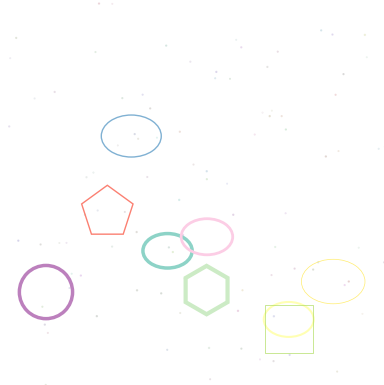[{"shape": "oval", "thickness": 2.5, "radius": 0.32, "center": [0.435, 0.349]}, {"shape": "oval", "thickness": 1.5, "radius": 0.32, "center": [0.75, 0.17]}, {"shape": "pentagon", "thickness": 1, "radius": 0.35, "center": [0.279, 0.449]}, {"shape": "oval", "thickness": 1, "radius": 0.39, "center": [0.341, 0.647]}, {"shape": "square", "thickness": 0.5, "radius": 0.31, "center": [0.751, 0.146]}, {"shape": "oval", "thickness": 2, "radius": 0.33, "center": [0.538, 0.385]}, {"shape": "circle", "thickness": 2.5, "radius": 0.35, "center": [0.119, 0.241]}, {"shape": "hexagon", "thickness": 3, "radius": 0.31, "center": [0.537, 0.247]}, {"shape": "oval", "thickness": 0.5, "radius": 0.41, "center": [0.865, 0.269]}]